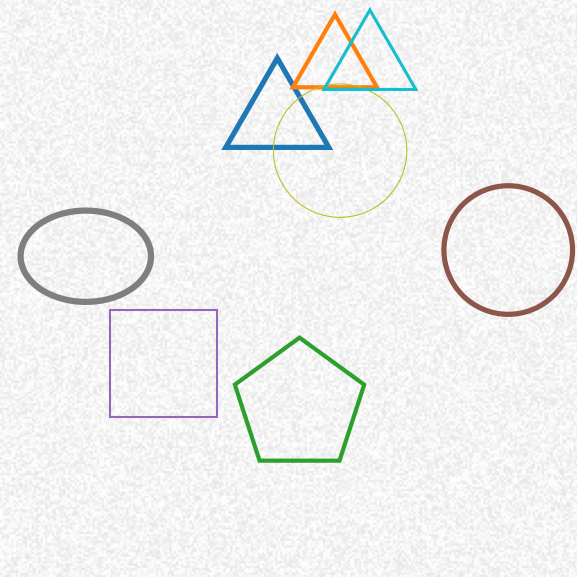[{"shape": "triangle", "thickness": 2.5, "radius": 0.52, "center": [0.48, 0.795]}, {"shape": "triangle", "thickness": 2, "radius": 0.42, "center": [0.58, 0.89]}, {"shape": "pentagon", "thickness": 2, "radius": 0.59, "center": [0.519, 0.297]}, {"shape": "square", "thickness": 1, "radius": 0.46, "center": [0.283, 0.37]}, {"shape": "circle", "thickness": 2.5, "radius": 0.56, "center": [0.88, 0.566]}, {"shape": "oval", "thickness": 3, "radius": 0.56, "center": [0.149, 0.555]}, {"shape": "circle", "thickness": 0.5, "radius": 0.58, "center": [0.589, 0.738]}, {"shape": "triangle", "thickness": 1.5, "radius": 0.46, "center": [0.64, 0.89]}]